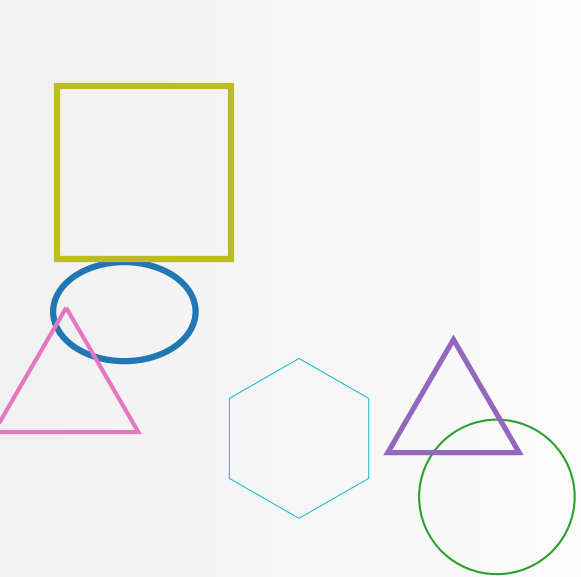[{"shape": "oval", "thickness": 3, "radius": 0.61, "center": [0.214, 0.46]}, {"shape": "circle", "thickness": 1, "radius": 0.67, "center": [0.855, 0.139]}, {"shape": "triangle", "thickness": 2.5, "radius": 0.65, "center": [0.78, 0.281]}, {"shape": "triangle", "thickness": 2, "radius": 0.72, "center": [0.114, 0.323]}, {"shape": "square", "thickness": 3, "radius": 0.75, "center": [0.248, 0.7]}, {"shape": "hexagon", "thickness": 0.5, "radius": 0.69, "center": [0.514, 0.24]}]